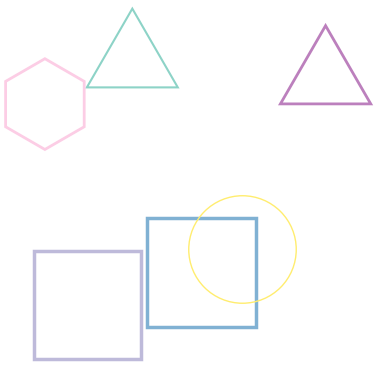[{"shape": "triangle", "thickness": 1.5, "radius": 0.68, "center": [0.344, 0.841]}, {"shape": "square", "thickness": 2.5, "radius": 0.7, "center": [0.227, 0.208]}, {"shape": "square", "thickness": 2.5, "radius": 0.71, "center": [0.524, 0.293]}, {"shape": "hexagon", "thickness": 2, "radius": 0.59, "center": [0.117, 0.73]}, {"shape": "triangle", "thickness": 2, "radius": 0.68, "center": [0.846, 0.798]}, {"shape": "circle", "thickness": 1, "radius": 0.7, "center": [0.63, 0.352]}]